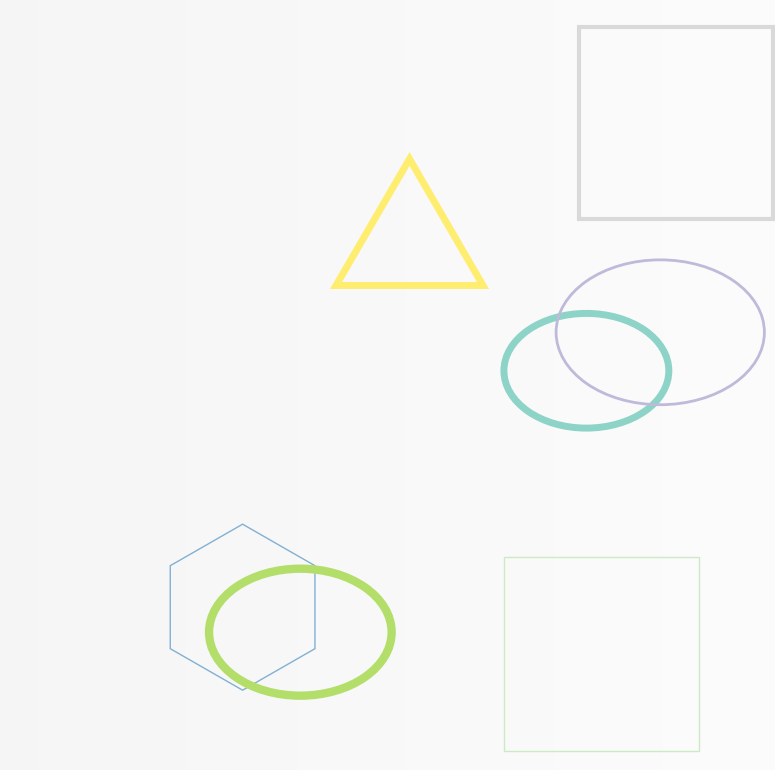[{"shape": "oval", "thickness": 2.5, "radius": 0.53, "center": [0.757, 0.518]}, {"shape": "oval", "thickness": 1, "radius": 0.67, "center": [0.852, 0.568]}, {"shape": "hexagon", "thickness": 0.5, "radius": 0.54, "center": [0.313, 0.211]}, {"shape": "oval", "thickness": 3, "radius": 0.59, "center": [0.388, 0.179]}, {"shape": "square", "thickness": 1.5, "radius": 0.62, "center": [0.872, 0.84]}, {"shape": "square", "thickness": 0.5, "radius": 0.63, "center": [0.776, 0.15]}, {"shape": "triangle", "thickness": 2.5, "radius": 0.55, "center": [0.528, 0.684]}]